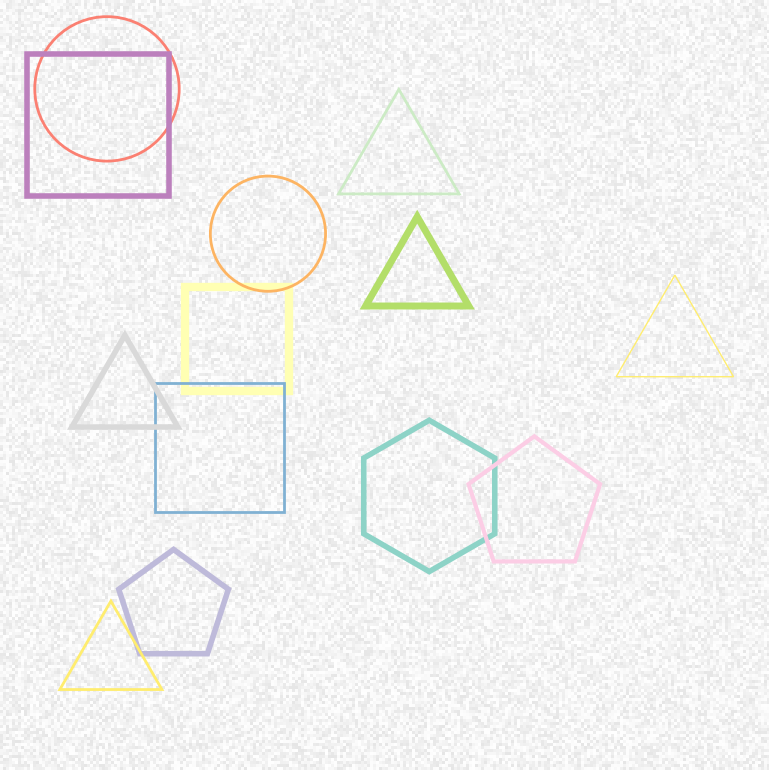[{"shape": "hexagon", "thickness": 2, "radius": 0.49, "center": [0.557, 0.356]}, {"shape": "square", "thickness": 3, "radius": 0.34, "center": [0.307, 0.56]}, {"shape": "pentagon", "thickness": 2, "radius": 0.37, "center": [0.225, 0.212]}, {"shape": "circle", "thickness": 1, "radius": 0.47, "center": [0.139, 0.885]}, {"shape": "square", "thickness": 1, "radius": 0.42, "center": [0.285, 0.419]}, {"shape": "circle", "thickness": 1, "radius": 0.37, "center": [0.348, 0.697]}, {"shape": "triangle", "thickness": 2.5, "radius": 0.39, "center": [0.542, 0.641]}, {"shape": "pentagon", "thickness": 1.5, "radius": 0.45, "center": [0.694, 0.344]}, {"shape": "triangle", "thickness": 2, "radius": 0.4, "center": [0.162, 0.485]}, {"shape": "square", "thickness": 2, "radius": 0.46, "center": [0.127, 0.838]}, {"shape": "triangle", "thickness": 1, "radius": 0.45, "center": [0.518, 0.793]}, {"shape": "triangle", "thickness": 1, "radius": 0.38, "center": [0.144, 0.143]}, {"shape": "triangle", "thickness": 0.5, "radius": 0.44, "center": [0.876, 0.555]}]